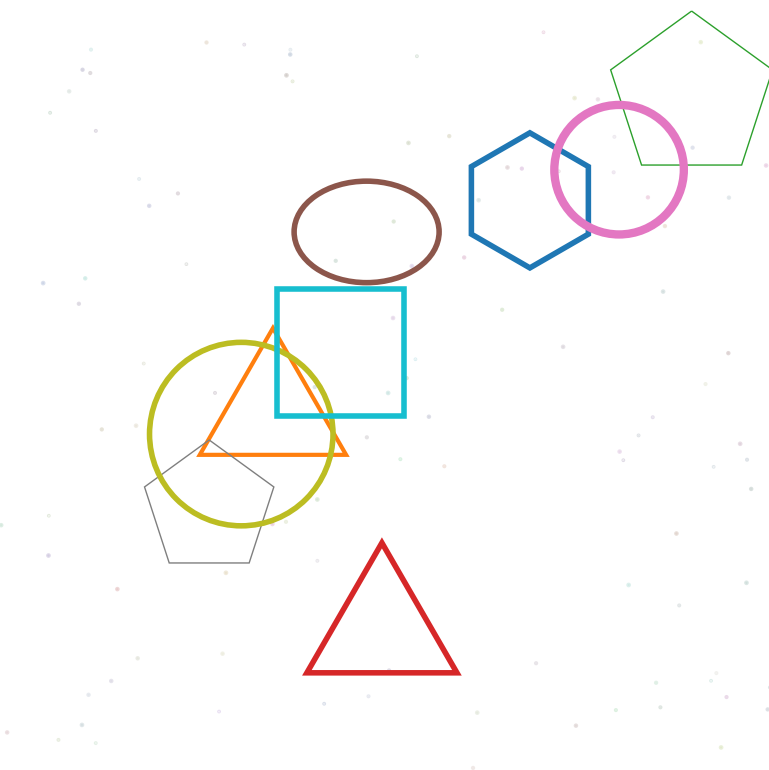[{"shape": "hexagon", "thickness": 2, "radius": 0.44, "center": [0.688, 0.74]}, {"shape": "triangle", "thickness": 1.5, "radius": 0.55, "center": [0.354, 0.464]}, {"shape": "pentagon", "thickness": 0.5, "radius": 0.55, "center": [0.898, 0.875]}, {"shape": "triangle", "thickness": 2, "radius": 0.56, "center": [0.496, 0.182]}, {"shape": "oval", "thickness": 2, "radius": 0.47, "center": [0.476, 0.699]}, {"shape": "circle", "thickness": 3, "radius": 0.42, "center": [0.804, 0.78]}, {"shape": "pentagon", "thickness": 0.5, "radius": 0.44, "center": [0.272, 0.34]}, {"shape": "circle", "thickness": 2, "radius": 0.6, "center": [0.313, 0.436]}, {"shape": "square", "thickness": 2, "radius": 0.41, "center": [0.442, 0.543]}]